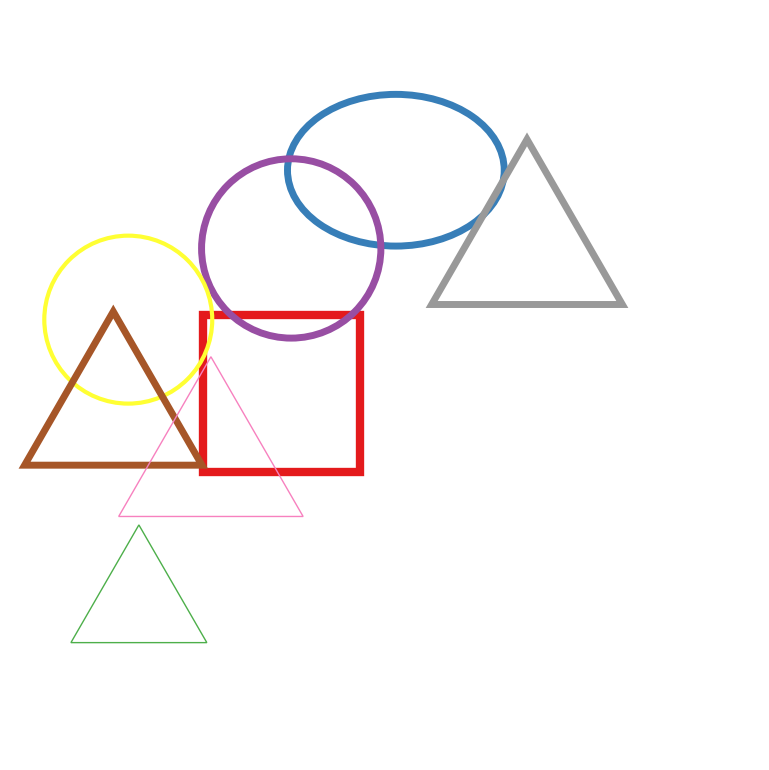[{"shape": "square", "thickness": 3, "radius": 0.51, "center": [0.366, 0.489]}, {"shape": "oval", "thickness": 2.5, "radius": 0.7, "center": [0.514, 0.779]}, {"shape": "triangle", "thickness": 0.5, "radius": 0.51, "center": [0.18, 0.216]}, {"shape": "circle", "thickness": 2.5, "radius": 0.58, "center": [0.378, 0.677]}, {"shape": "circle", "thickness": 1.5, "radius": 0.55, "center": [0.167, 0.585]}, {"shape": "triangle", "thickness": 2.5, "radius": 0.67, "center": [0.147, 0.462]}, {"shape": "triangle", "thickness": 0.5, "radius": 0.69, "center": [0.274, 0.398]}, {"shape": "triangle", "thickness": 2.5, "radius": 0.71, "center": [0.684, 0.676]}]